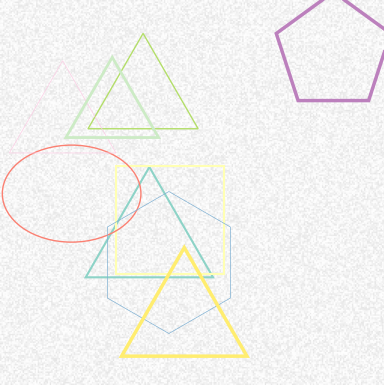[{"shape": "triangle", "thickness": 1.5, "radius": 0.95, "center": [0.388, 0.375]}, {"shape": "square", "thickness": 1.5, "radius": 0.7, "center": [0.441, 0.429]}, {"shape": "oval", "thickness": 1, "radius": 0.9, "center": [0.186, 0.497]}, {"shape": "hexagon", "thickness": 0.5, "radius": 0.92, "center": [0.439, 0.318]}, {"shape": "triangle", "thickness": 1, "radius": 0.83, "center": [0.372, 0.748]}, {"shape": "triangle", "thickness": 0.5, "radius": 0.8, "center": [0.163, 0.683]}, {"shape": "pentagon", "thickness": 2.5, "radius": 0.78, "center": [0.866, 0.865]}, {"shape": "triangle", "thickness": 2, "radius": 0.69, "center": [0.292, 0.712]}, {"shape": "triangle", "thickness": 2.5, "radius": 0.94, "center": [0.479, 0.169]}]